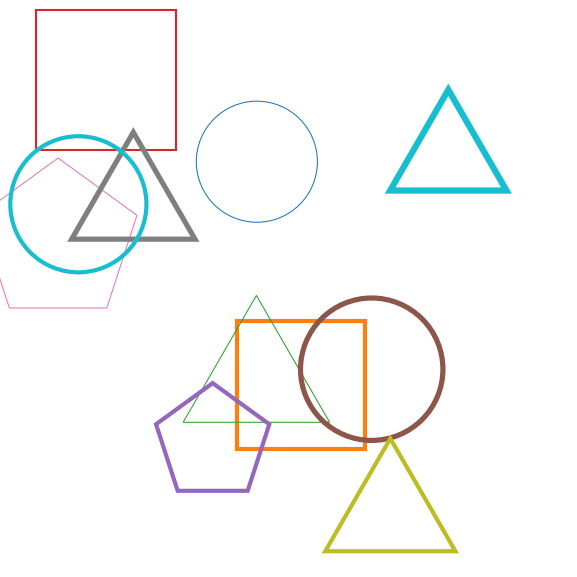[{"shape": "circle", "thickness": 0.5, "radius": 0.52, "center": [0.445, 0.719]}, {"shape": "square", "thickness": 2, "radius": 0.55, "center": [0.521, 0.333]}, {"shape": "triangle", "thickness": 0.5, "radius": 0.73, "center": [0.444, 0.341]}, {"shape": "square", "thickness": 1, "radius": 0.61, "center": [0.183, 0.86]}, {"shape": "pentagon", "thickness": 2, "radius": 0.52, "center": [0.368, 0.233]}, {"shape": "circle", "thickness": 2.5, "radius": 0.62, "center": [0.644, 0.36]}, {"shape": "pentagon", "thickness": 0.5, "radius": 0.72, "center": [0.101, 0.582]}, {"shape": "triangle", "thickness": 2.5, "radius": 0.62, "center": [0.231, 0.647]}, {"shape": "triangle", "thickness": 2, "radius": 0.65, "center": [0.676, 0.11]}, {"shape": "triangle", "thickness": 3, "radius": 0.58, "center": [0.776, 0.727]}, {"shape": "circle", "thickness": 2, "radius": 0.59, "center": [0.136, 0.645]}]